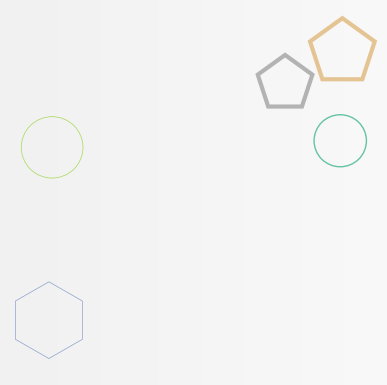[{"shape": "circle", "thickness": 1, "radius": 0.34, "center": [0.878, 0.634]}, {"shape": "hexagon", "thickness": 0.5, "radius": 0.5, "center": [0.126, 0.168]}, {"shape": "circle", "thickness": 0.5, "radius": 0.4, "center": [0.134, 0.617]}, {"shape": "pentagon", "thickness": 3, "radius": 0.44, "center": [0.884, 0.865]}, {"shape": "pentagon", "thickness": 3, "radius": 0.37, "center": [0.736, 0.783]}]